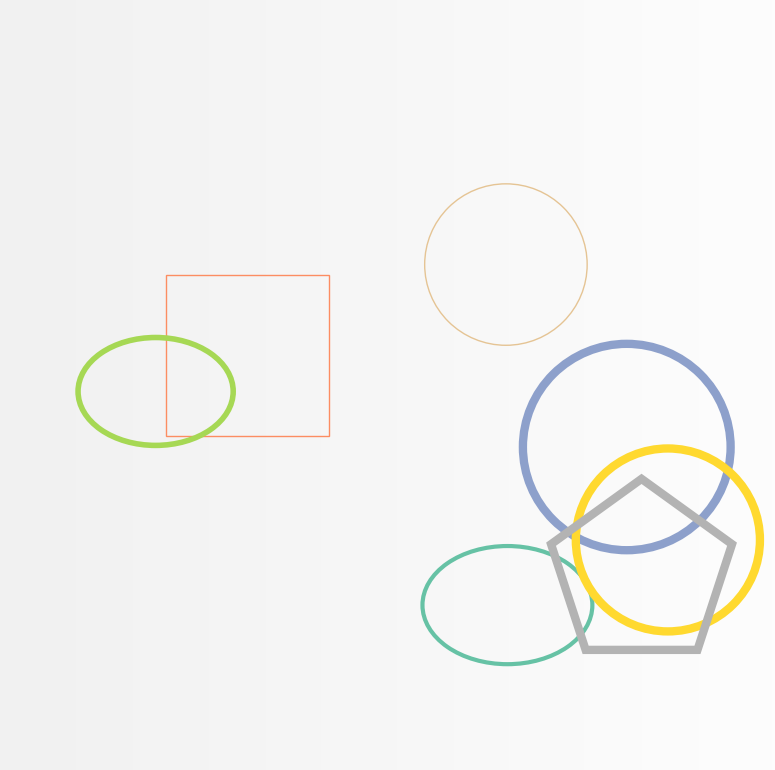[{"shape": "oval", "thickness": 1.5, "radius": 0.55, "center": [0.655, 0.214]}, {"shape": "square", "thickness": 0.5, "radius": 0.52, "center": [0.319, 0.538]}, {"shape": "circle", "thickness": 3, "radius": 0.67, "center": [0.809, 0.419]}, {"shape": "oval", "thickness": 2, "radius": 0.5, "center": [0.201, 0.492]}, {"shape": "circle", "thickness": 3, "radius": 0.59, "center": [0.862, 0.299]}, {"shape": "circle", "thickness": 0.5, "radius": 0.52, "center": [0.653, 0.656]}, {"shape": "pentagon", "thickness": 3, "radius": 0.61, "center": [0.828, 0.255]}]